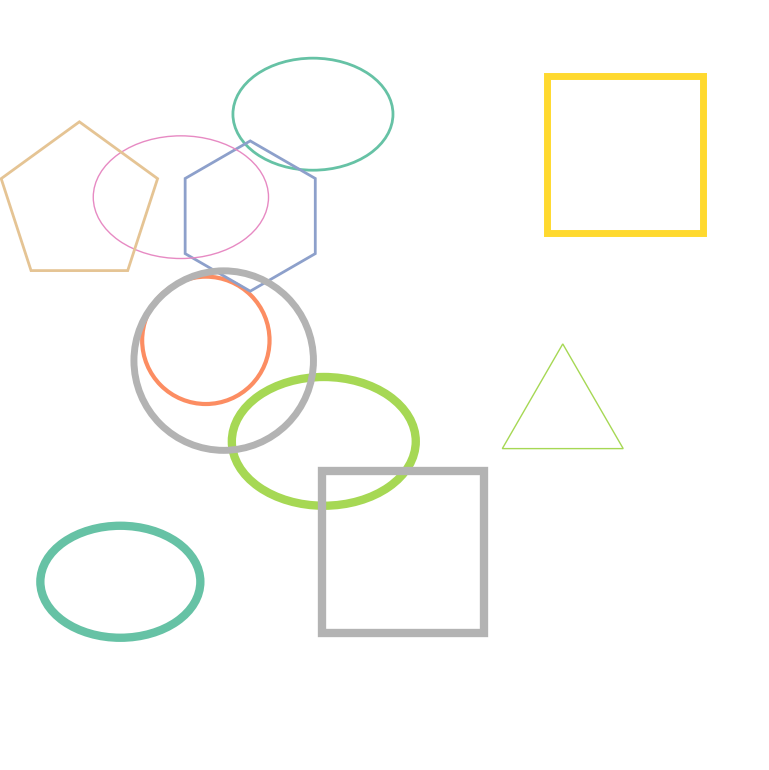[{"shape": "oval", "thickness": 1, "radius": 0.52, "center": [0.406, 0.852]}, {"shape": "oval", "thickness": 3, "radius": 0.52, "center": [0.156, 0.244]}, {"shape": "circle", "thickness": 1.5, "radius": 0.41, "center": [0.267, 0.558]}, {"shape": "hexagon", "thickness": 1, "radius": 0.49, "center": [0.325, 0.719]}, {"shape": "oval", "thickness": 0.5, "radius": 0.57, "center": [0.235, 0.744]}, {"shape": "oval", "thickness": 3, "radius": 0.6, "center": [0.421, 0.427]}, {"shape": "triangle", "thickness": 0.5, "radius": 0.45, "center": [0.731, 0.463]}, {"shape": "square", "thickness": 2.5, "radius": 0.51, "center": [0.812, 0.799]}, {"shape": "pentagon", "thickness": 1, "radius": 0.53, "center": [0.103, 0.735]}, {"shape": "circle", "thickness": 2.5, "radius": 0.58, "center": [0.291, 0.532]}, {"shape": "square", "thickness": 3, "radius": 0.53, "center": [0.523, 0.283]}]